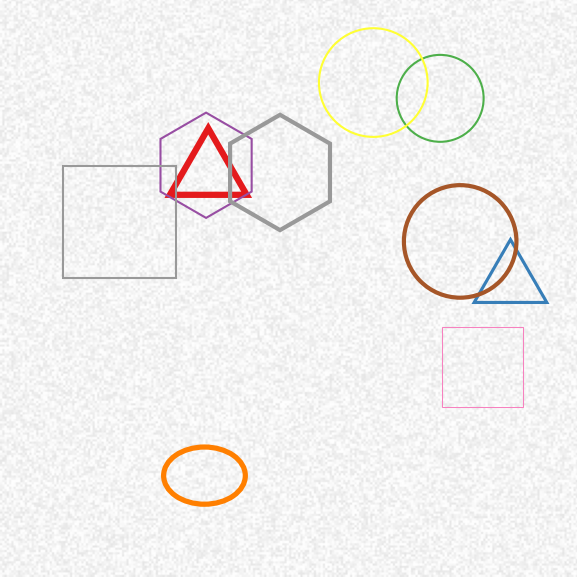[{"shape": "triangle", "thickness": 3, "radius": 0.38, "center": [0.361, 0.7]}, {"shape": "triangle", "thickness": 1.5, "radius": 0.36, "center": [0.884, 0.512]}, {"shape": "circle", "thickness": 1, "radius": 0.38, "center": [0.762, 0.829]}, {"shape": "hexagon", "thickness": 1, "radius": 0.46, "center": [0.357, 0.713]}, {"shape": "oval", "thickness": 2.5, "radius": 0.35, "center": [0.354, 0.176]}, {"shape": "circle", "thickness": 1, "radius": 0.47, "center": [0.646, 0.856]}, {"shape": "circle", "thickness": 2, "radius": 0.49, "center": [0.797, 0.581]}, {"shape": "square", "thickness": 0.5, "radius": 0.35, "center": [0.835, 0.364]}, {"shape": "hexagon", "thickness": 2, "radius": 0.5, "center": [0.485, 0.701]}, {"shape": "square", "thickness": 1, "radius": 0.49, "center": [0.207, 0.615]}]